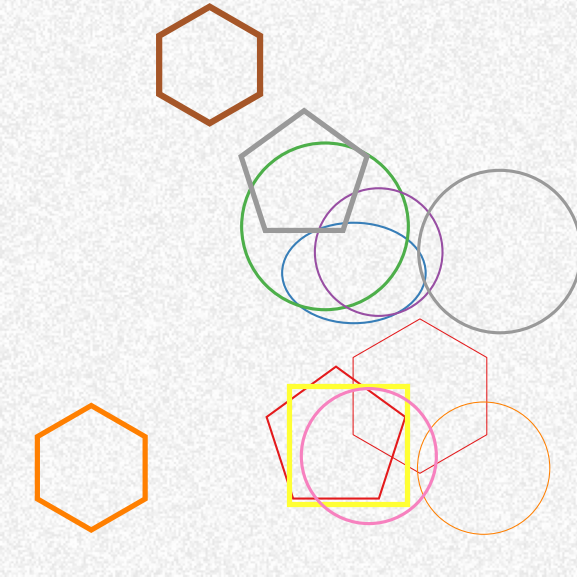[{"shape": "pentagon", "thickness": 1, "radius": 0.63, "center": [0.582, 0.238]}, {"shape": "hexagon", "thickness": 0.5, "radius": 0.67, "center": [0.727, 0.313]}, {"shape": "oval", "thickness": 1, "radius": 0.62, "center": [0.613, 0.526]}, {"shape": "circle", "thickness": 1.5, "radius": 0.72, "center": [0.563, 0.607]}, {"shape": "circle", "thickness": 1, "radius": 0.55, "center": [0.656, 0.563]}, {"shape": "hexagon", "thickness": 2.5, "radius": 0.54, "center": [0.158, 0.189]}, {"shape": "circle", "thickness": 0.5, "radius": 0.57, "center": [0.837, 0.188]}, {"shape": "square", "thickness": 2.5, "radius": 0.51, "center": [0.603, 0.228]}, {"shape": "hexagon", "thickness": 3, "radius": 0.5, "center": [0.363, 0.887]}, {"shape": "circle", "thickness": 1.5, "radius": 0.58, "center": [0.639, 0.209]}, {"shape": "pentagon", "thickness": 2.5, "radius": 0.57, "center": [0.527, 0.693]}, {"shape": "circle", "thickness": 1.5, "radius": 0.7, "center": [0.866, 0.564]}]